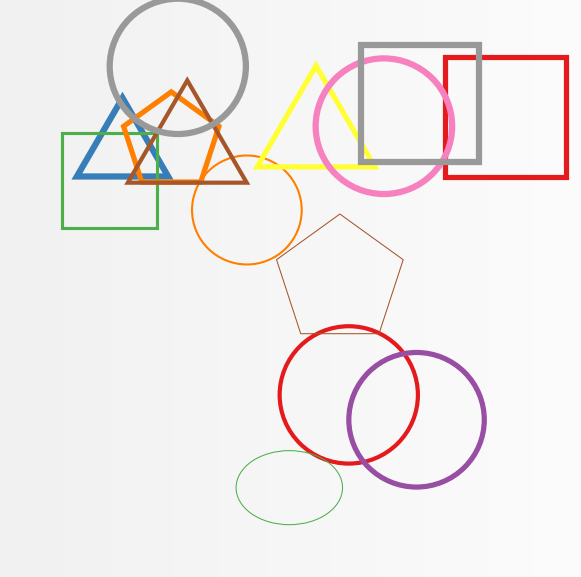[{"shape": "square", "thickness": 2.5, "radius": 0.52, "center": [0.87, 0.796]}, {"shape": "circle", "thickness": 2, "radius": 0.59, "center": [0.6, 0.315]}, {"shape": "triangle", "thickness": 3, "radius": 0.45, "center": [0.211, 0.739]}, {"shape": "oval", "thickness": 0.5, "radius": 0.46, "center": [0.498, 0.155]}, {"shape": "square", "thickness": 1.5, "radius": 0.41, "center": [0.189, 0.686]}, {"shape": "circle", "thickness": 2.5, "radius": 0.58, "center": [0.717, 0.272]}, {"shape": "pentagon", "thickness": 2.5, "radius": 0.43, "center": [0.295, 0.754]}, {"shape": "circle", "thickness": 1, "radius": 0.47, "center": [0.425, 0.636]}, {"shape": "triangle", "thickness": 2.5, "radius": 0.58, "center": [0.544, 0.769]}, {"shape": "pentagon", "thickness": 0.5, "radius": 0.57, "center": [0.585, 0.514]}, {"shape": "triangle", "thickness": 2, "radius": 0.59, "center": [0.322, 0.742]}, {"shape": "circle", "thickness": 3, "radius": 0.59, "center": [0.66, 0.781]}, {"shape": "circle", "thickness": 3, "radius": 0.59, "center": [0.306, 0.884]}, {"shape": "square", "thickness": 3, "radius": 0.5, "center": [0.723, 0.82]}]